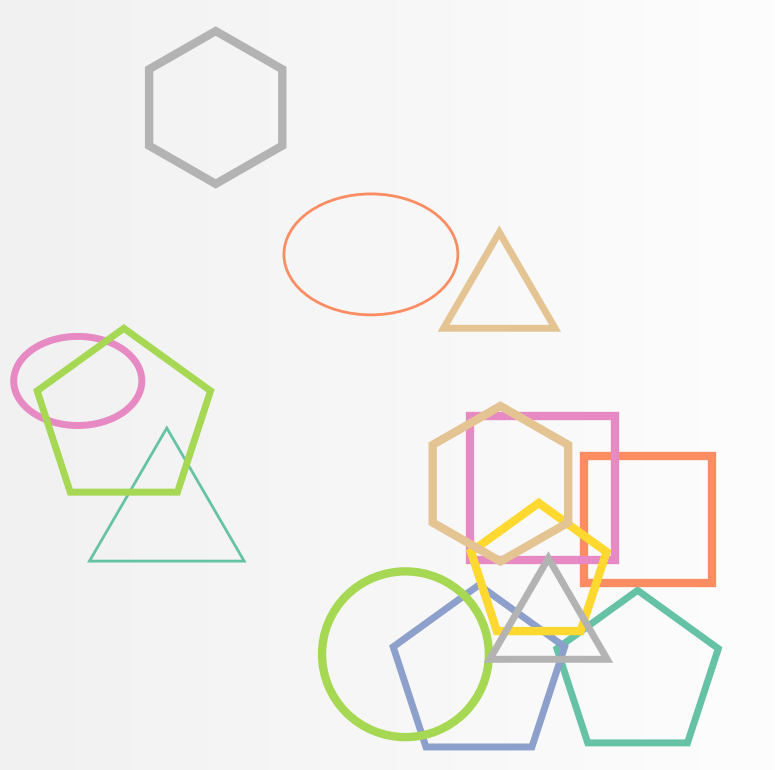[{"shape": "triangle", "thickness": 1, "radius": 0.58, "center": [0.215, 0.329]}, {"shape": "pentagon", "thickness": 2.5, "radius": 0.55, "center": [0.823, 0.124]}, {"shape": "oval", "thickness": 1, "radius": 0.56, "center": [0.479, 0.67]}, {"shape": "square", "thickness": 3, "radius": 0.41, "center": [0.836, 0.325]}, {"shape": "pentagon", "thickness": 2.5, "radius": 0.58, "center": [0.618, 0.124]}, {"shape": "oval", "thickness": 2.5, "radius": 0.41, "center": [0.1, 0.505]}, {"shape": "square", "thickness": 3, "radius": 0.47, "center": [0.7, 0.367]}, {"shape": "circle", "thickness": 3, "radius": 0.54, "center": [0.523, 0.15]}, {"shape": "pentagon", "thickness": 2.5, "radius": 0.59, "center": [0.16, 0.456]}, {"shape": "pentagon", "thickness": 3, "radius": 0.46, "center": [0.695, 0.255]}, {"shape": "hexagon", "thickness": 3, "radius": 0.5, "center": [0.646, 0.372]}, {"shape": "triangle", "thickness": 2.5, "radius": 0.42, "center": [0.644, 0.615]}, {"shape": "triangle", "thickness": 2.5, "radius": 0.44, "center": [0.708, 0.188]}, {"shape": "hexagon", "thickness": 3, "radius": 0.5, "center": [0.278, 0.86]}]